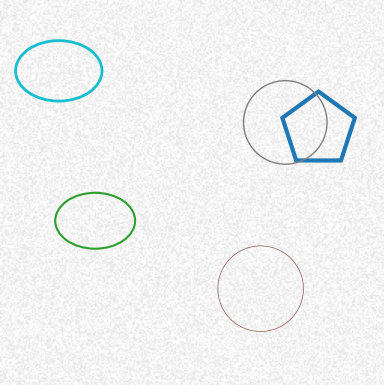[{"shape": "pentagon", "thickness": 3, "radius": 0.49, "center": [0.828, 0.663]}, {"shape": "oval", "thickness": 1.5, "radius": 0.52, "center": [0.247, 0.427]}, {"shape": "circle", "thickness": 0.5, "radius": 0.56, "center": [0.677, 0.25]}, {"shape": "circle", "thickness": 1, "radius": 0.54, "center": [0.741, 0.682]}, {"shape": "oval", "thickness": 2, "radius": 0.56, "center": [0.153, 0.816]}]